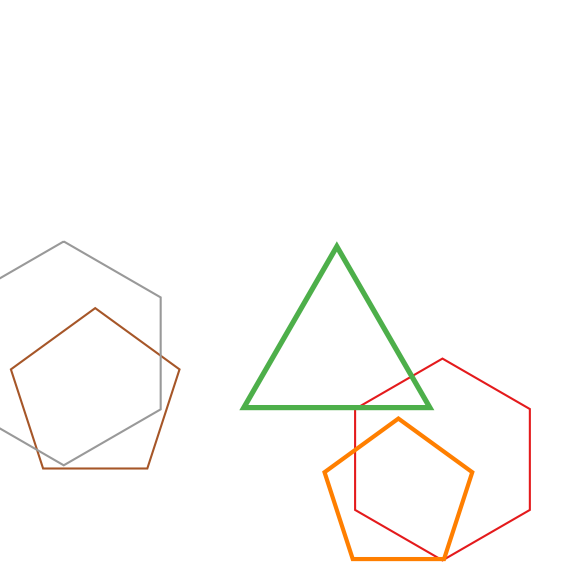[{"shape": "hexagon", "thickness": 1, "radius": 0.87, "center": [0.766, 0.203]}, {"shape": "triangle", "thickness": 2.5, "radius": 0.93, "center": [0.583, 0.386]}, {"shape": "pentagon", "thickness": 2, "radius": 0.67, "center": [0.69, 0.14]}, {"shape": "pentagon", "thickness": 1, "radius": 0.77, "center": [0.165, 0.312]}, {"shape": "hexagon", "thickness": 1, "radius": 0.97, "center": [0.11, 0.387]}]